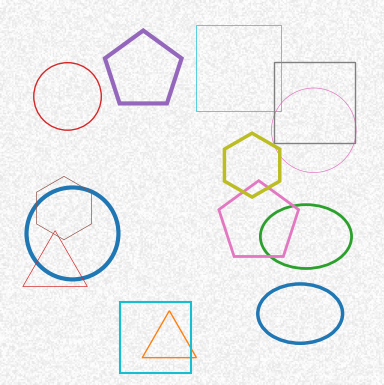[{"shape": "circle", "thickness": 3, "radius": 0.6, "center": [0.188, 0.394]}, {"shape": "oval", "thickness": 2.5, "radius": 0.55, "center": [0.78, 0.185]}, {"shape": "triangle", "thickness": 1, "radius": 0.41, "center": [0.44, 0.112]}, {"shape": "oval", "thickness": 2, "radius": 0.59, "center": [0.795, 0.386]}, {"shape": "circle", "thickness": 1, "radius": 0.44, "center": [0.175, 0.75]}, {"shape": "triangle", "thickness": 0.5, "radius": 0.48, "center": [0.143, 0.304]}, {"shape": "pentagon", "thickness": 3, "radius": 0.52, "center": [0.372, 0.816]}, {"shape": "hexagon", "thickness": 0.5, "radius": 0.41, "center": [0.166, 0.46]}, {"shape": "circle", "thickness": 0.5, "radius": 0.55, "center": [0.815, 0.662]}, {"shape": "pentagon", "thickness": 2, "radius": 0.54, "center": [0.672, 0.422]}, {"shape": "square", "thickness": 1, "radius": 0.53, "center": [0.817, 0.734]}, {"shape": "hexagon", "thickness": 2.5, "radius": 0.41, "center": [0.655, 0.571]}, {"shape": "square", "thickness": 1.5, "radius": 0.46, "center": [0.403, 0.124]}, {"shape": "square", "thickness": 0.5, "radius": 0.56, "center": [0.619, 0.822]}]